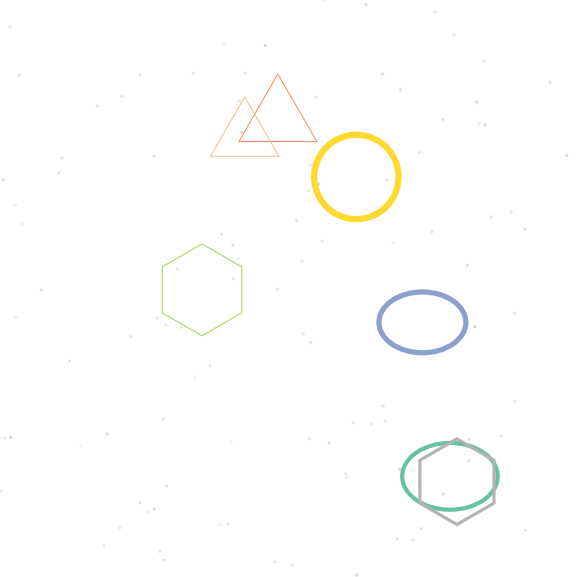[{"shape": "oval", "thickness": 2, "radius": 0.41, "center": [0.779, 0.174]}, {"shape": "triangle", "thickness": 0.5, "radius": 0.39, "center": [0.481, 0.793]}, {"shape": "oval", "thickness": 2.5, "radius": 0.38, "center": [0.731, 0.441]}, {"shape": "hexagon", "thickness": 0.5, "radius": 0.4, "center": [0.35, 0.497]}, {"shape": "circle", "thickness": 3, "radius": 0.37, "center": [0.617, 0.693]}, {"shape": "triangle", "thickness": 0.5, "radius": 0.34, "center": [0.424, 0.763]}, {"shape": "hexagon", "thickness": 1.5, "radius": 0.37, "center": [0.791, 0.165]}]